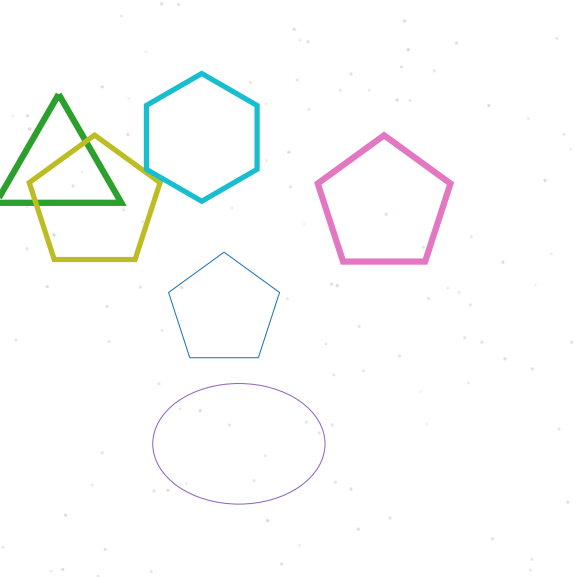[{"shape": "pentagon", "thickness": 0.5, "radius": 0.51, "center": [0.388, 0.461]}, {"shape": "triangle", "thickness": 3, "radius": 0.63, "center": [0.102, 0.711]}, {"shape": "oval", "thickness": 0.5, "radius": 0.75, "center": [0.414, 0.231]}, {"shape": "pentagon", "thickness": 3, "radius": 0.6, "center": [0.665, 0.644]}, {"shape": "pentagon", "thickness": 2.5, "radius": 0.6, "center": [0.164, 0.646]}, {"shape": "hexagon", "thickness": 2.5, "radius": 0.55, "center": [0.349, 0.761]}]